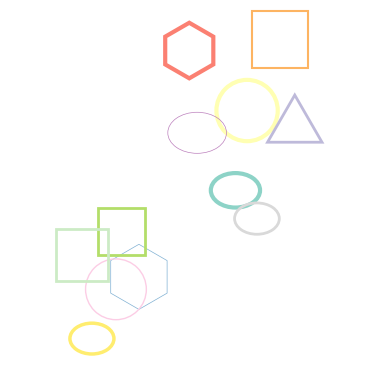[{"shape": "oval", "thickness": 3, "radius": 0.32, "center": [0.612, 0.506]}, {"shape": "circle", "thickness": 3, "radius": 0.4, "center": [0.642, 0.713]}, {"shape": "triangle", "thickness": 2, "radius": 0.41, "center": [0.766, 0.671]}, {"shape": "hexagon", "thickness": 3, "radius": 0.36, "center": [0.492, 0.869]}, {"shape": "hexagon", "thickness": 0.5, "radius": 0.42, "center": [0.361, 0.281]}, {"shape": "square", "thickness": 1.5, "radius": 0.37, "center": [0.727, 0.897]}, {"shape": "square", "thickness": 2, "radius": 0.31, "center": [0.315, 0.398]}, {"shape": "circle", "thickness": 1, "radius": 0.39, "center": [0.301, 0.249]}, {"shape": "oval", "thickness": 2, "radius": 0.29, "center": [0.667, 0.432]}, {"shape": "oval", "thickness": 0.5, "radius": 0.38, "center": [0.512, 0.655]}, {"shape": "square", "thickness": 2, "radius": 0.34, "center": [0.213, 0.338]}, {"shape": "oval", "thickness": 2.5, "radius": 0.29, "center": [0.239, 0.121]}]